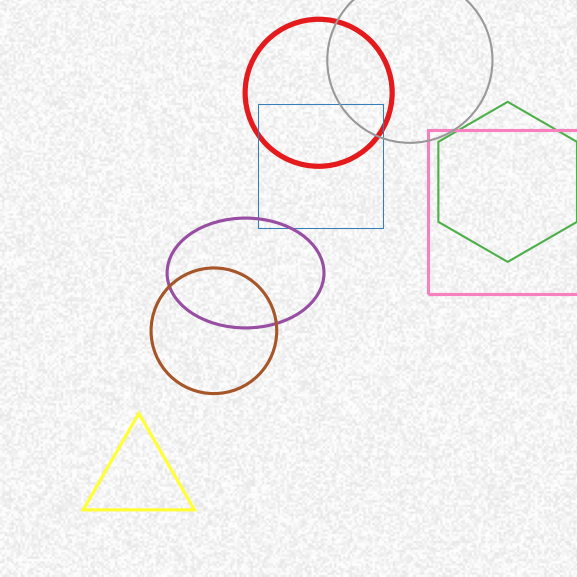[{"shape": "circle", "thickness": 2.5, "radius": 0.64, "center": [0.552, 0.838]}, {"shape": "square", "thickness": 0.5, "radius": 0.54, "center": [0.555, 0.711]}, {"shape": "hexagon", "thickness": 1, "radius": 0.69, "center": [0.879, 0.684]}, {"shape": "oval", "thickness": 1.5, "radius": 0.68, "center": [0.425, 0.526]}, {"shape": "triangle", "thickness": 1.5, "radius": 0.56, "center": [0.24, 0.172]}, {"shape": "circle", "thickness": 1.5, "radius": 0.54, "center": [0.37, 0.426]}, {"shape": "square", "thickness": 1.5, "radius": 0.71, "center": [0.884, 0.633]}, {"shape": "circle", "thickness": 1, "radius": 0.72, "center": [0.71, 0.895]}]